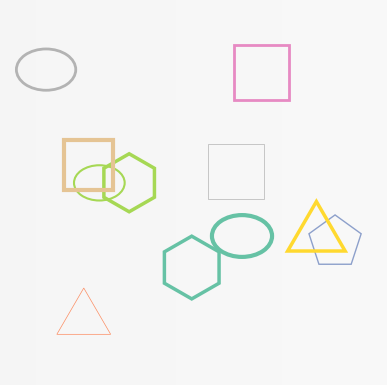[{"shape": "oval", "thickness": 3, "radius": 0.39, "center": [0.625, 0.387]}, {"shape": "hexagon", "thickness": 2.5, "radius": 0.41, "center": [0.495, 0.305]}, {"shape": "triangle", "thickness": 0.5, "radius": 0.4, "center": [0.216, 0.172]}, {"shape": "pentagon", "thickness": 1, "radius": 0.35, "center": [0.865, 0.371]}, {"shape": "square", "thickness": 2, "radius": 0.36, "center": [0.675, 0.813]}, {"shape": "oval", "thickness": 1.5, "radius": 0.33, "center": [0.256, 0.525]}, {"shape": "hexagon", "thickness": 2.5, "radius": 0.38, "center": [0.333, 0.525]}, {"shape": "triangle", "thickness": 2.5, "radius": 0.43, "center": [0.817, 0.391]}, {"shape": "square", "thickness": 3, "radius": 0.32, "center": [0.228, 0.571]}, {"shape": "square", "thickness": 0.5, "radius": 0.36, "center": [0.609, 0.554]}, {"shape": "oval", "thickness": 2, "radius": 0.38, "center": [0.119, 0.819]}]